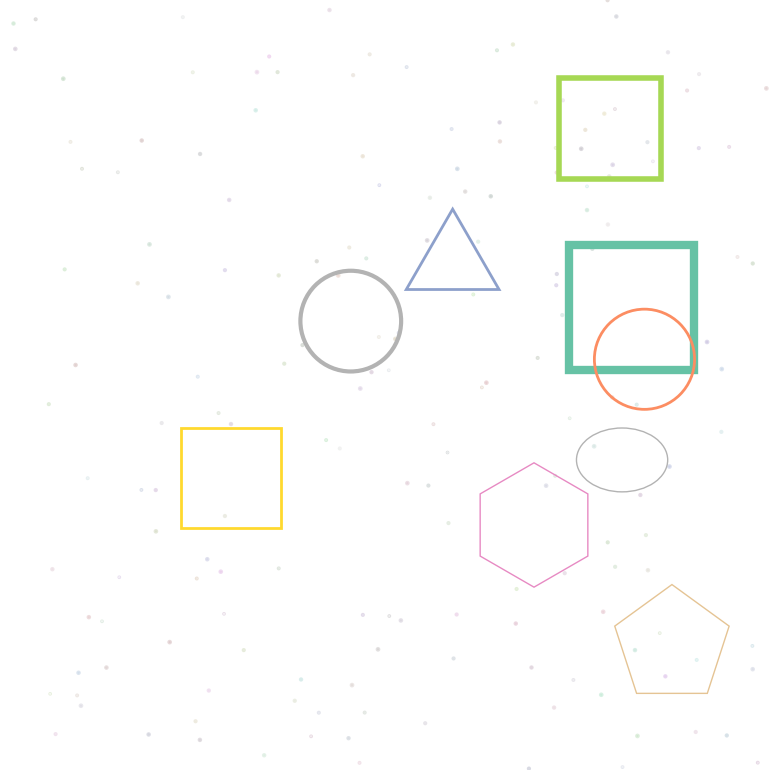[{"shape": "square", "thickness": 3, "radius": 0.41, "center": [0.82, 0.6]}, {"shape": "circle", "thickness": 1, "radius": 0.33, "center": [0.837, 0.533]}, {"shape": "triangle", "thickness": 1, "radius": 0.35, "center": [0.588, 0.659]}, {"shape": "hexagon", "thickness": 0.5, "radius": 0.4, "center": [0.694, 0.318]}, {"shape": "square", "thickness": 2, "radius": 0.33, "center": [0.792, 0.834]}, {"shape": "square", "thickness": 1, "radius": 0.32, "center": [0.3, 0.379]}, {"shape": "pentagon", "thickness": 0.5, "radius": 0.39, "center": [0.873, 0.163]}, {"shape": "oval", "thickness": 0.5, "radius": 0.3, "center": [0.808, 0.403]}, {"shape": "circle", "thickness": 1.5, "radius": 0.33, "center": [0.456, 0.583]}]